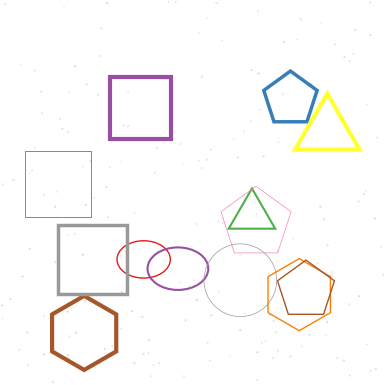[{"shape": "square", "thickness": 0.5, "radius": 0.43, "center": [0.15, 0.523]}, {"shape": "oval", "thickness": 1, "radius": 0.35, "center": [0.373, 0.326]}, {"shape": "pentagon", "thickness": 2.5, "radius": 0.36, "center": [0.754, 0.743]}, {"shape": "triangle", "thickness": 1.5, "radius": 0.35, "center": [0.654, 0.441]}, {"shape": "oval", "thickness": 1.5, "radius": 0.39, "center": [0.462, 0.302]}, {"shape": "square", "thickness": 3, "radius": 0.4, "center": [0.365, 0.719]}, {"shape": "hexagon", "thickness": 1, "radius": 0.47, "center": [0.777, 0.235]}, {"shape": "triangle", "thickness": 3, "radius": 0.48, "center": [0.85, 0.66]}, {"shape": "pentagon", "thickness": 1, "radius": 0.39, "center": [0.795, 0.247]}, {"shape": "hexagon", "thickness": 3, "radius": 0.48, "center": [0.219, 0.135]}, {"shape": "pentagon", "thickness": 0.5, "radius": 0.48, "center": [0.665, 0.42]}, {"shape": "circle", "thickness": 0.5, "radius": 0.47, "center": [0.624, 0.272]}, {"shape": "square", "thickness": 2.5, "radius": 0.45, "center": [0.24, 0.326]}]